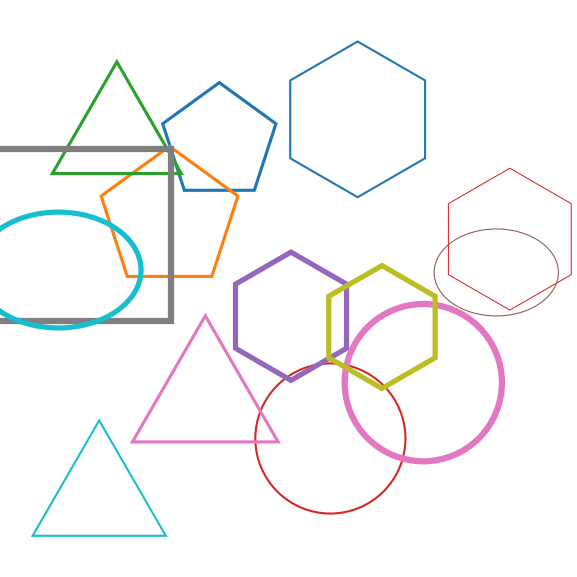[{"shape": "pentagon", "thickness": 1.5, "radius": 0.52, "center": [0.38, 0.753]}, {"shape": "hexagon", "thickness": 1, "radius": 0.67, "center": [0.619, 0.792]}, {"shape": "pentagon", "thickness": 1.5, "radius": 0.62, "center": [0.294, 0.621]}, {"shape": "triangle", "thickness": 1.5, "radius": 0.64, "center": [0.202, 0.763]}, {"shape": "hexagon", "thickness": 0.5, "radius": 0.61, "center": [0.883, 0.585]}, {"shape": "circle", "thickness": 1, "radius": 0.65, "center": [0.572, 0.24]}, {"shape": "hexagon", "thickness": 2.5, "radius": 0.56, "center": [0.504, 0.452]}, {"shape": "oval", "thickness": 0.5, "radius": 0.54, "center": [0.859, 0.527]}, {"shape": "triangle", "thickness": 1.5, "radius": 0.73, "center": [0.355, 0.307]}, {"shape": "circle", "thickness": 3, "radius": 0.68, "center": [0.733, 0.337]}, {"shape": "square", "thickness": 3, "radius": 0.75, "center": [0.147, 0.592]}, {"shape": "hexagon", "thickness": 2.5, "radius": 0.53, "center": [0.661, 0.433]}, {"shape": "oval", "thickness": 2.5, "radius": 0.72, "center": [0.101, 0.532]}, {"shape": "triangle", "thickness": 1, "radius": 0.67, "center": [0.172, 0.138]}]